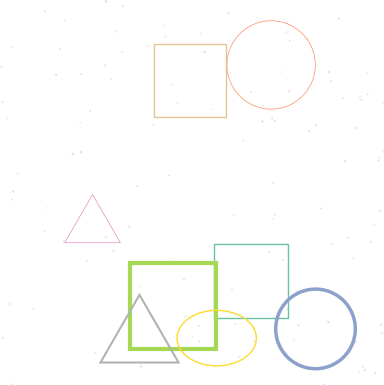[{"shape": "square", "thickness": 1, "radius": 0.48, "center": [0.652, 0.271]}, {"shape": "circle", "thickness": 0.5, "radius": 0.57, "center": [0.704, 0.831]}, {"shape": "circle", "thickness": 2.5, "radius": 0.52, "center": [0.819, 0.146]}, {"shape": "triangle", "thickness": 0.5, "radius": 0.42, "center": [0.24, 0.411]}, {"shape": "square", "thickness": 3, "radius": 0.56, "center": [0.449, 0.205]}, {"shape": "oval", "thickness": 1, "radius": 0.52, "center": [0.563, 0.122]}, {"shape": "square", "thickness": 1, "radius": 0.47, "center": [0.493, 0.791]}, {"shape": "triangle", "thickness": 1.5, "radius": 0.59, "center": [0.362, 0.117]}]